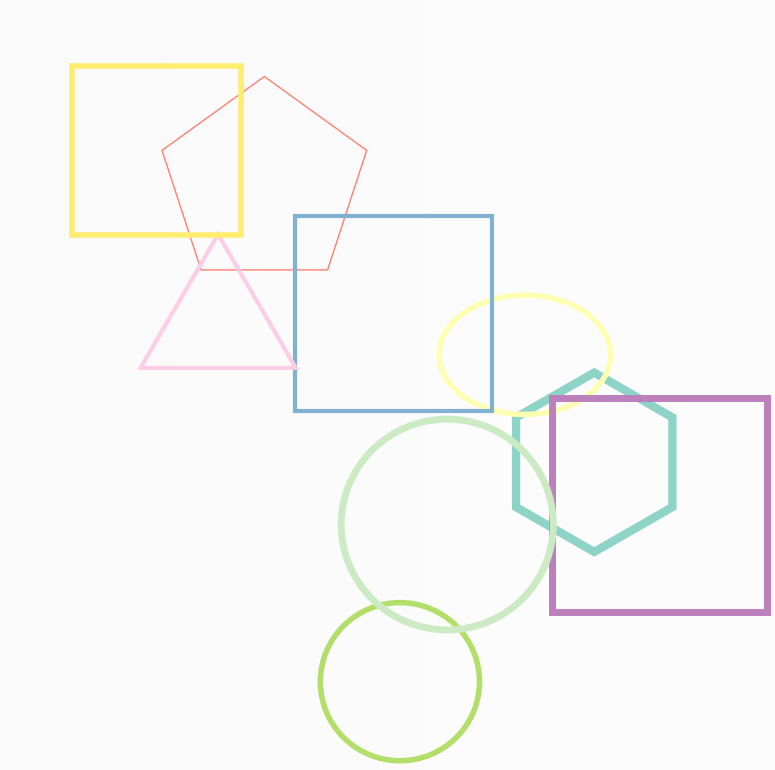[{"shape": "hexagon", "thickness": 3, "radius": 0.58, "center": [0.767, 0.4]}, {"shape": "oval", "thickness": 2, "radius": 0.55, "center": [0.677, 0.539]}, {"shape": "pentagon", "thickness": 0.5, "radius": 0.69, "center": [0.341, 0.762]}, {"shape": "square", "thickness": 1.5, "radius": 0.63, "center": [0.508, 0.593]}, {"shape": "circle", "thickness": 2, "radius": 0.51, "center": [0.516, 0.115]}, {"shape": "triangle", "thickness": 1.5, "radius": 0.58, "center": [0.281, 0.58]}, {"shape": "square", "thickness": 2.5, "radius": 0.69, "center": [0.851, 0.345]}, {"shape": "circle", "thickness": 2.5, "radius": 0.68, "center": [0.577, 0.319]}, {"shape": "square", "thickness": 2, "radius": 0.55, "center": [0.202, 0.805]}]